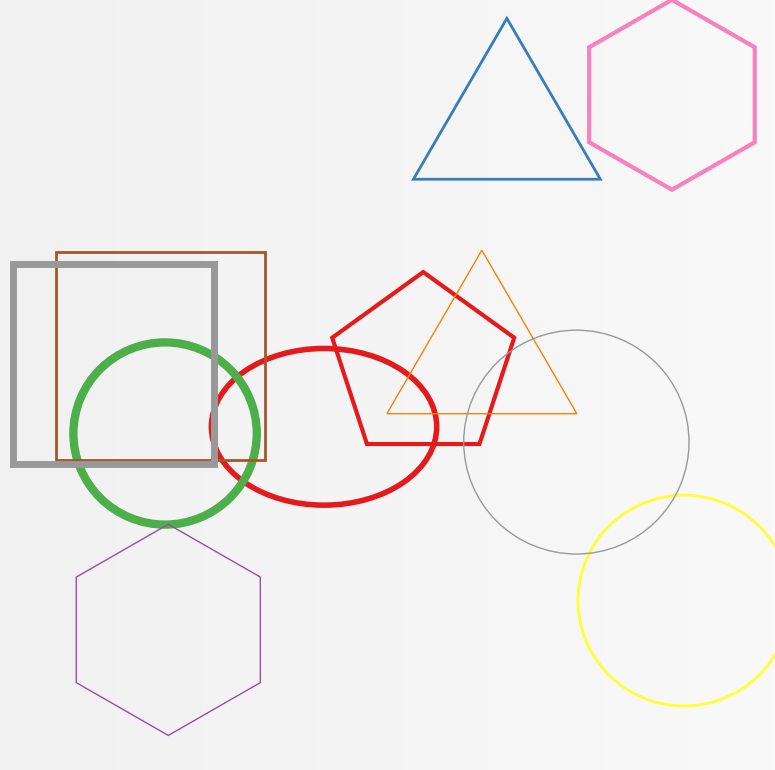[{"shape": "oval", "thickness": 2, "radius": 0.73, "center": [0.418, 0.446]}, {"shape": "pentagon", "thickness": 1.5, "radius": 0.62, "center": [0.546, 0.523]}, {"shape": "triangle", "thickness": 1, "radius": 0.7, "center": [0.654, 0.837]}, {"shape": "circle", "thickness": 3, "radius": 0.59, "center": [0.213, 0.437]}, {"shape": "hexagon", "thickness": 0.5, "radius": 0.69, "center": [0.217, 0.182]}, {"shape": "triangle", "thickness": 0.5, "radius": 0.71, "center": [0.622, 0.533]}, {"shape": "circle", "thickness": 1, "radius": 0.68, "center": [0.883, 0.22]}, {"shape": "square", "thickness": 1, "radius": 0.68, "center": [0.207, 0.537]}, {"shape": "hexagon", "thickness": 1.5, "radius": 0.62, "center": [0.867, 0.877]}, {"shape": "square", "thickness": 2.5, "radius": 0.65, "center": [0.146, 0.527]}, {"shape": "circle", "thickness": 0.5, "radius": 0.73, "center": [0.744, 0.426]}]